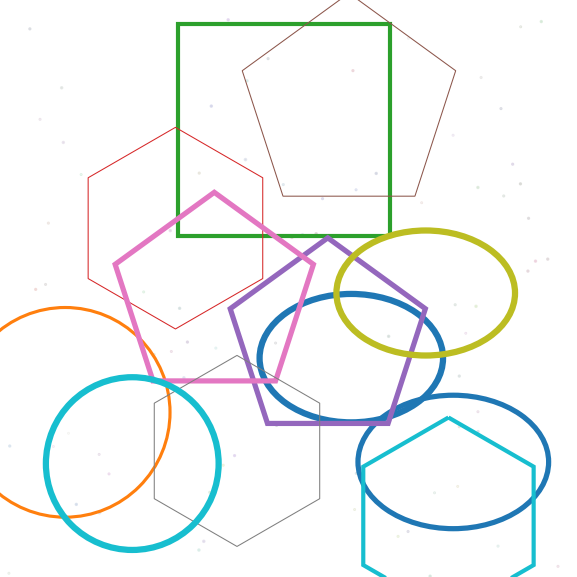[{"shape": "oval", "thickness": 3, "radius": 0.79, "center": [0.608, 0.379]}, {"shape": "oval", "thickness": 2.5, "radius": 0.83, "center": [0.785, 0.199]}, {"shape": "circle", "thickness": 1.5, "radius": 0.91, "center": [0.113, 0.285]}, {"shape": "square", "thickness": 2, "radius": 0.92, "center": [0.491, 0.774]}, {"shape": "hexagon", "thickness": 0.5, "radius": 0.87, "center": [0.304, 0.604]}, {"shape": "pentagon", "thickness": 2.5, "radius": 0.89, "center": [0.568, 0.41]}, {"shape": "pentagon", "thickness": 0.5, "radius": 0.97, "center": [0.604, 0.817]}, {"shape": "pentagon", "thickness": 2.5, "radius": 0.9, "center": [0.371, 0.486]}, {"shape": "hexagon", "thickness": 0.5, "radius": 0.83, "center": [0.41, 0.218]}, {"shape": "oval", "thickness": 3, "radius": 0.77, "center": [0.737, 0.492]}, {"shape": "hexagon", "thickness": 2, "radius": 0.85, "center": [0.777, 0.106]}, {"shape": "circle", "thickness": 3, "radius": 0.75, "center": [0.229, 0.196]}]